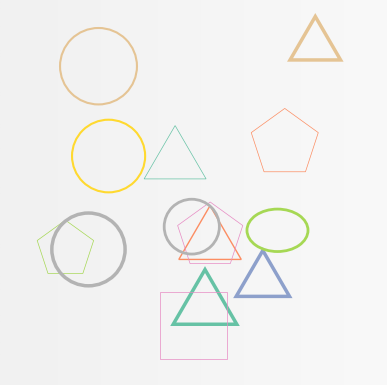[{"shape": "triangle", "thickness": 0.5, "radius": 0.46, "center": [0.452, 0.581]}, {"shape": "triangle", "thickness": 2.5, "radius": 0.47, "center": [0.529, 0.205]}, {"shape": "pentagon", "thickness": 0.5, "radius": 0.45, "center": [0.735, 0.627]}, {"shape": "triangle", "thickness": 1, "radius": 0.46, "center": [0.542, 0.373]}, {"shape": "triangle", "thickness": 2.5, "radius": 0.4, "center": [0.678, 0.27]}, {"shape": "pentagon", "thickness": 0.5, "radius": 0.44, "center": [0.542, 0.387]}, {"shape": "square", "thickness": 0.5, "radius": 0.43, "center": [0.5, 0.155]}, {"shape": "oval", "thickness": 2, "radius": 0.39, "center": [0.716, 0.402]}, {"shape": "pentagon", "thickness": 0.5, "radius": 0.38, "center": [0.169, 0.352]}, {"shape": "circle", "thickness": 1.5, "radius": 0.47, "center": [0.28, 0.595]}, {"shape": "triangle", "thickness": 2.5, "radius": 0.38, "center": [0.814, 0.882]}, {"shape": "circle", "thickness": 1.5, "radius": 0.5, "center": [0.254, 0.828]}, {"shape": "circle", "thickness": 2.5, "radius": 0.47, "center": [0.228, 0.352]}, {"shape": "circle", "thickness": 2, "radius": 0.36, "center": [0.495, 0.411]}]